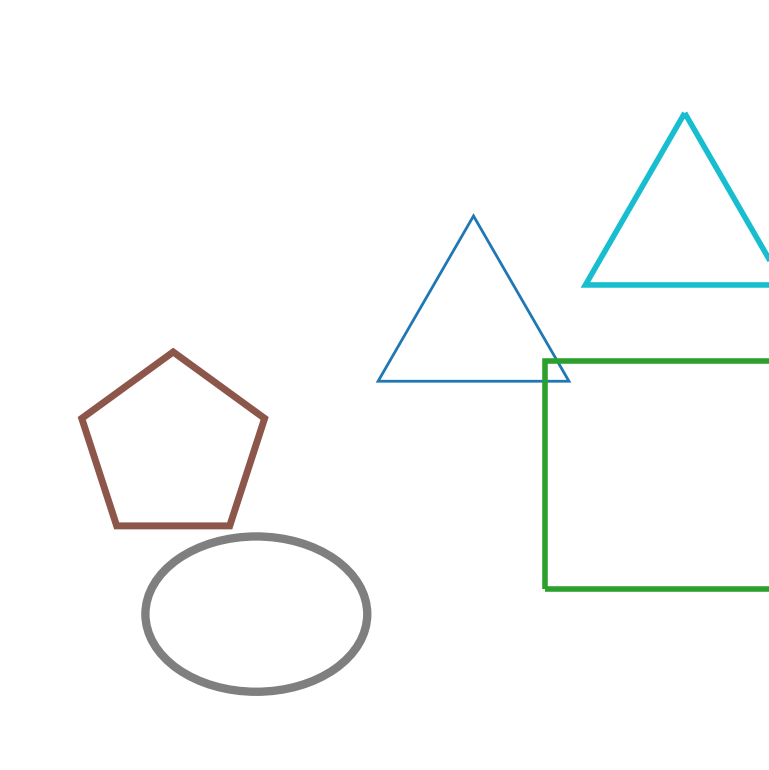[{"shape": "triangle", "thickness": 1, "radius": 0.72, "center": [0.615, 0.576]}, {"shape": "square", "thickness": 2, "radius": 0.74, "center": [0.856, 0.383]}, {"shape": "pentagon", "thickness": 2.5, "radius": 0.62, "center": [0.225, 0.418]}, {"shape": "oval", "thickness": 3, "radius": 0.72, "center": [0.333, 0.202]}, {"shape": "triangle", "thickness": 2, "radius": 0.74, "center": [0.889, 0.704]}]